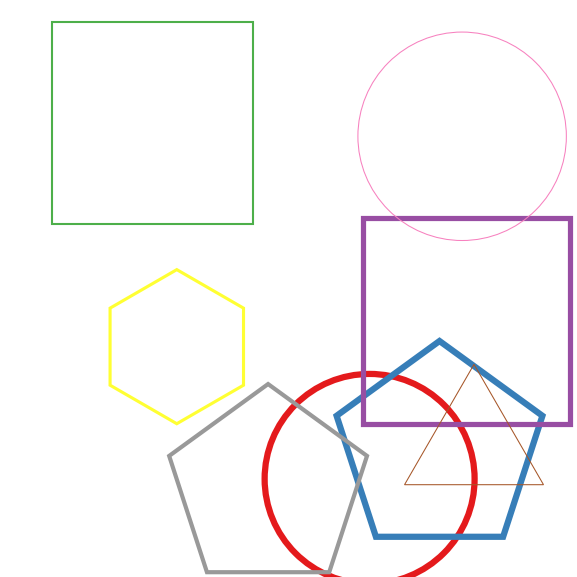[{"shape": "circle", "thickness": 3, "radius": 0.91, "center": [0.64, 0.17]}, {"shape": "pentagon", "thickness": 3, "radius": 0.94, "center": [0.761, 0.221]}, {"shape": "square", "thickness": 1, "radius": 0.87, "center": [0.264, 0.786]}, {"shape": "square", "thickness": 2.5, "radius": 0.89, "center": [0.808, 0.443]}, {"shape": "hexagon", "thickness": 1.5, "radius": 0.67, "center": [0.306, 0.399]}, {"shape": "triangle", "thickness": 0.5, "radius": 0.69, "center": [0.821, 0.229]}, {"shape": "circle", "thickness": 0.5, "radius": 0.9, "center": [0.8, 0.763]}, {"shape": "pentagon", "thickness": 2, "radius": 0.9, "center": [0.464, 0.154]}]